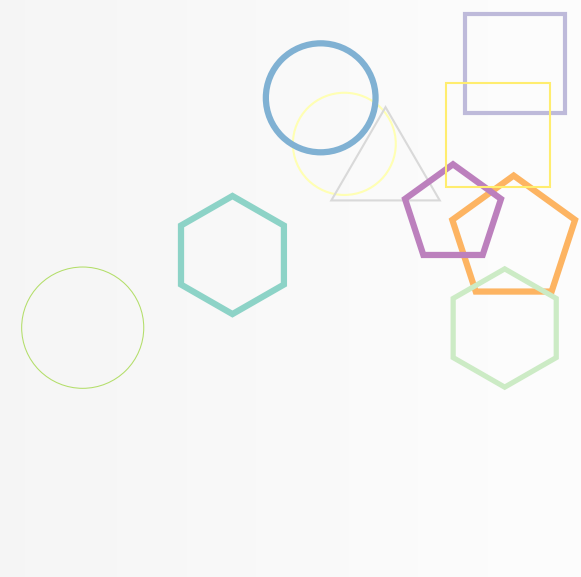[{"shape": "hexagon", "thickness": 3, "radius": 0.51, "center": [0.4, 0.558]}, {"shape": "circle", "thickness": 1, "radius": 0.44, "center": [0.592, 0.75]}, {"shape": "square", "thickness": 2, "radius": 0.43, "center": [0.886, 0.889]}, {"shape": "circle", "thickness": 3, "radius": 0.47, "center": [0.552, 0.83]}, {"shape": "pentagon", "thickness": 3, "radius": 0.56, "center": [0.884, 0.584]}, {"shape": "circle", "thickness": 0.5, "radius": 0.53, "center": [0.142, 0.432]}, {"shape": "triangle", "thickness": 1, "radius": 0.54, "center": [0.663, 0.706]}, {"shape": "pentagon", "thickness": 3, "radius": 0.43, "center": [0.779, 0.628]}, {"shape": "hexagon", "thickness": 2.5, "radius": 0.51, "center": [0.868, 0.431]}, {"shape": "square", "thickness": 1, "radius": 0.45, "center": [0.856, 0.765]}]